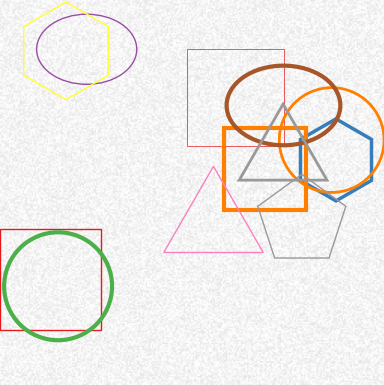[{"shape": "square", "thickness": 1, "radius": 0.65, "center": [0.131, 0.274]}, {"shape": "square", "thickness": 0.5, "radius": 0.63, "center": [0.612, 0.747]}, {"shape": "hexagon", "thickness": 2.5, "radius": 0.53, "center": [0.873, 0.585]}, {"shape": "circle", "thickness": 3, "radius": 0.7, "center": [0.151, 0.256]}, {"shape": "oval", "thickness": 1, "radius": 0.65, "center": [0.225, 0.872]}, {"shape": "square", "thickness": 3, "radius": 0.53, "center": [0.688, 0.561]}, {"shape": "circle", "thickness": 2, "radius": 0.68, "center": [0.861, 0.636]}, {"shape": "hexagon", "thickness": 1, "radius": 0.63, "center": [0.171, 0.868]}, {"shape": "oval", "thickness": 3, "radius": 0.74, "center": [0.736, 0.726]}, {"shape": "triangle", "thickness": 1, "radius": 0.75, "center": [0.555, 0.419]}, {"shape": "pentagon", "thickness": 1, "radius": 0.6, "center": [0.784, 0.427]}, {"shape": "triangle", "thickness": 2, "radius": 0.66, "center": [0.735, 0.598]}]